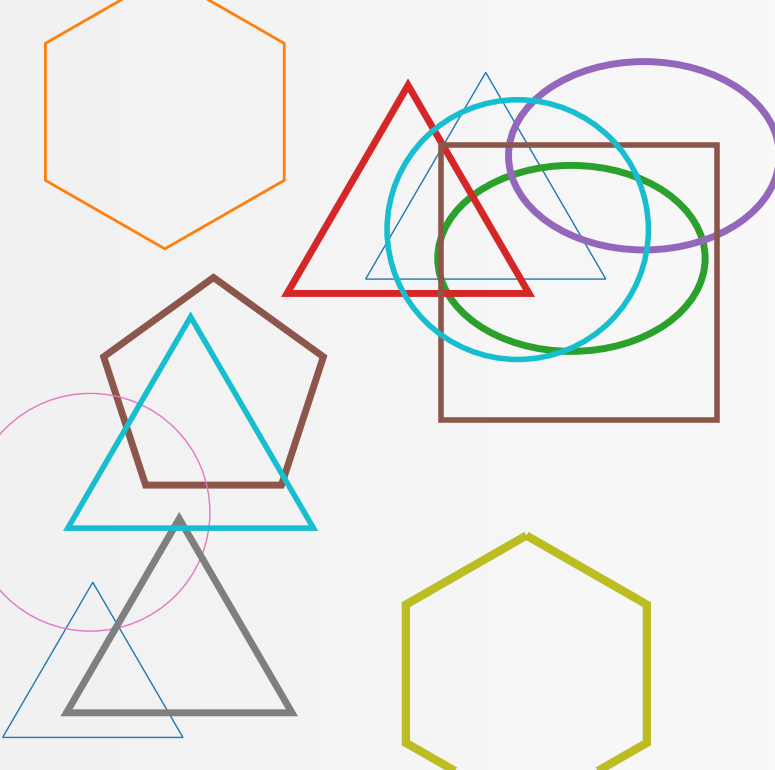[{"shape": "triangle", "thickness": 0.5, "radius": 0.89, "center": [0.627, 0.727]}, {"shape": "triangle", "thickness": 0.5, "radius": 0.67, "center": [0.12, 0.109]}, {"shape": "hexagon", "thickness": 1, "radius": 0.89, "center": [0.213, 0.855]}, {"shape": "oval", "thickness": 2.5, "radius": 0.86, "center": [0.737, 0.664]}, {"shape": "triangle", "thickness": 2.5, "radius": 0.9, "center": [0.527, 0.709]}, {"shape": "oval", "thickness": 2.5, "radius": 0.87, "center": [0.831, 0.798]}, {"shape": "square", "thickness": 2, "radius": 0.89, "center": [0.747, 0.633]}, {"shape": "pentagon", "thickness": 2.5, "radius": 0.75, "center": [0.276, 0.491]}, {"shape": "circle", "thickness": 0.5, "radius": 0.77, "center": [0.116, 0.335]}, {"shape": "triangle", "thickness": 2.5, "radius": 0.84, "center": [0.231, 0.158]}, {"shape": "hexagon", "thickness": 3, "radius": 0.9, "center": [0.679, 0.125]}, {"shape": "triangle", "thickness": 2, "radius": 0.91, "center": [0.246, 0.406]}, {"shape": "circle", "thickness": 2, "radius": 0.84, "center": [0.668, 0.702]}]